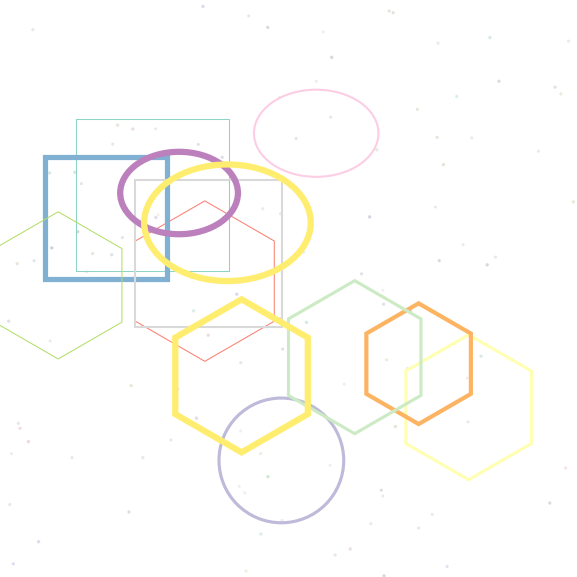[{"shape": "square", "thickness": 0.5, "radius": 0.66, "center": [0.264, 0.662]}, {"shape": "hexagon", "thickness": 1.5, "radius": 0.63, "center": [0.812, 0.294]}, {"shape": "circle", "thickness": 1.5, "radius": 0.54, "center": [0.487, 0.202]}, {"shape": "hexagon", "thickness": 0.5, "radius": 0.69, "center": [0.355, 0.512]}, {"shape": "square", "thickness": 2.5, "radius": 0.53, "center": [0.183, 0.622]}, {"shape": "hexagon", "thickness": 2, "radius": 0.52, "center": [0.725, 0.369]}, {"shape": "hexagon", "thickness": 0.5, "radius": 0.64, "center": [0.101, 0.505]}, {"shape": "oval", "thickness": 1, "radius": 0.54, "center": [0.548, 0.768]}, {"shape": "square", "thickness": 1, "radius": 0.64, "center": [0.361, 0.56]}, {"shape": "oval", "thickness": 3, "radius": 0.51, "center": [0.31, 0.665]}, {"shape": "hexagon", "thickness": 1.5, "radius": 0.66, "center": [0.614, 0.381]}, {"shape": "oval", "thickness": 3, "radius": 0.72, "center": [0.394, 0.613]}, {"shape": "hexagon", "thickness": 3, "radius": 0.66, "center": [0.418, 0.348]}]